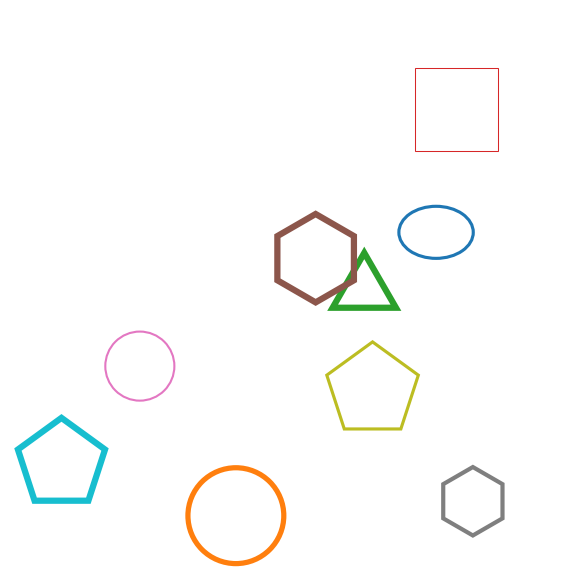[{"shape": "oval", "thickness": 1.5, "radius": 0.32, "center": [0.755, 0.597]}, {"shape": "circle", "thickness": 2.5, "radius": 0.41, "center": [0.408, 0.106]}, {"shape": "triangle", "thickness": 3, "radius": 0.32, "center": [0.631, 0.498]}, {"shape": "square", "thickness": 0.5, "radius": 0.36, "center": [0.79, 0.81]}, {"shape": "hexagon", "thickness": 3, "radius": 0.38, "center": [0.547, 0.552]}, {"shape": "circle", "thickness": 1, "radius": 0.3, "center": [0.242, 0.365]}, {"shape": "hexagon", "thickness": 2, "radius": 0.3, "center": [0.819, 0.131]}, {"shape": "pentagon", "thickness": 1.5, "radius": 0.42, "center": [0.645, 0.324]}, {"shape": "pentagon", "thickness": 3, "radius": 0.4, "center": [0.106, 0.196]}]